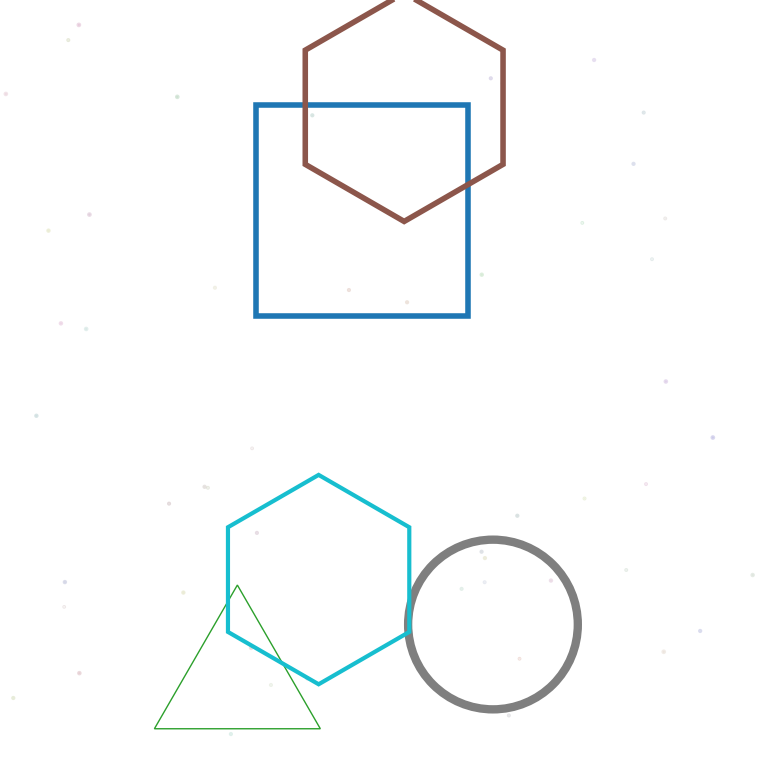[{"shape": "square", "thickness": 2, "radius": 0.69, "center": [0.47, 0.727]}, {"shape": "triangle", "thickness": 0.5, "radius": 0.62, "center": [0.308, 0.116]}, {"shape": "hexagon", "thickness": 2, "radius": 0.74, "center": [0.525, 0.861]}, {"shape": "circle", "thickness": 3, "radius": 0.55, "center": [0.64, 0.189]}, {"shape": "hexagon", "thickness": 1.5, "radius": 0.68, "center": [0.414, 0.247]}]